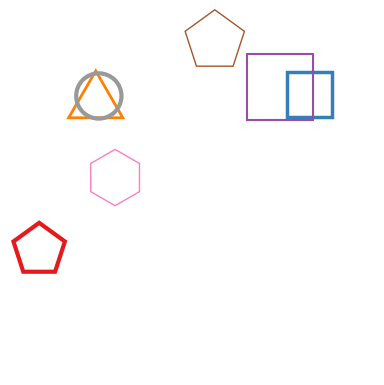[{"shape": "pentagon", "thickness": 3, "radius": 0.35, "center": [0.102, 0.351]}, {"shape": "square", "thickness": 2.5, "radius": 0.29, "center": [0.805, 0.755]}, {"shape": "square", "thickness": 1.5, "radius": 0.43, "center": [0.727, 0.773]}, {"shape": "triangle", "thickness": 2, "radius": 0.41, "center": [0.249, 0.735]}, {"shape": "pentagon", "thickness": 1, "radius": 0.4, "center": [0.558, 0.894]}, {"shape": "hexagon", "thickness": 1, "radius": 0.37, "center": [0.299, 0.539]}, {"shape": "circle", "thickness": 3, "radius": 0.29, "center": [0.257, 0.751]}]